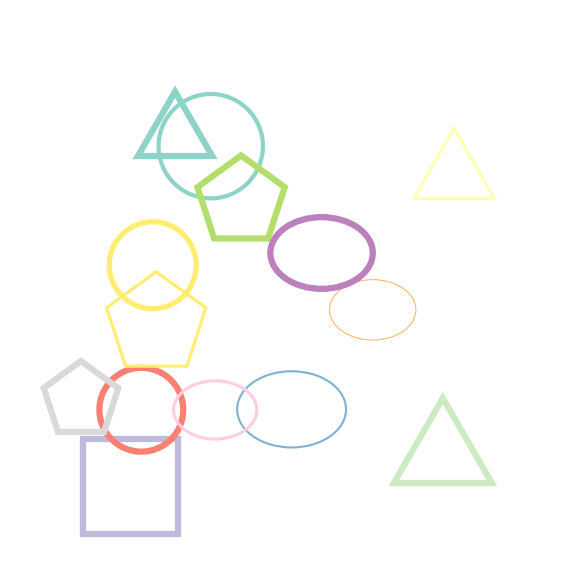[{"shape": "triangle", "thickness": 3, "radius": 0.37, "center": [0.303, 0.766]}, {"shape": "circle", "thickness": 2, "radius": 0.45, "center": [0.365, 0.746]}, {"shape": "triangle", "thickness": 1.5, "radius": 0.4, "center": [0.786, 0.696]}, {"shape": "square", "thickness": 3, "radius": 0.41, "center": [0.226, 0.157]}, {"shape": "circle", "thickness": 3, "radius": 0.36, "center": [0.245, 0.29]}, {"shape": "oval", "thickness": 1, "radius": 0.47, "center": [0.505, 0.29]}, {"shape": "oval", "thickness": 0.5, "radius": 0.37, "center": [0.645, 0.463]}, {"shape": "pentagon", "thickness": 3, "radius": 0.4, "center": [0.417, 0.65]}, {"shape": "oval", "thickness": 1.5, "radius": 0.36, "center": [0.373, 0.289]}, {"shape": "pentagon", "thickness": 3, "radius": 0.34, "center": [0.14, 0.306]}, {"shape": "oval", "thickness": 3, "radius": 0.44, "center": [0.557, 0.561]}, {"shape": "triangle", "thickness": 3, "radius": 0.49, "center": [0.767, 0.212]}, {"shape": "circle", "thickness": 2.5, "radius": 0.38, "center": [0.264, 0.54]}, {"shape": "pentagon", "thickness": 1.5, "radius": 0.45, "center": [0.27, 0.438]}]